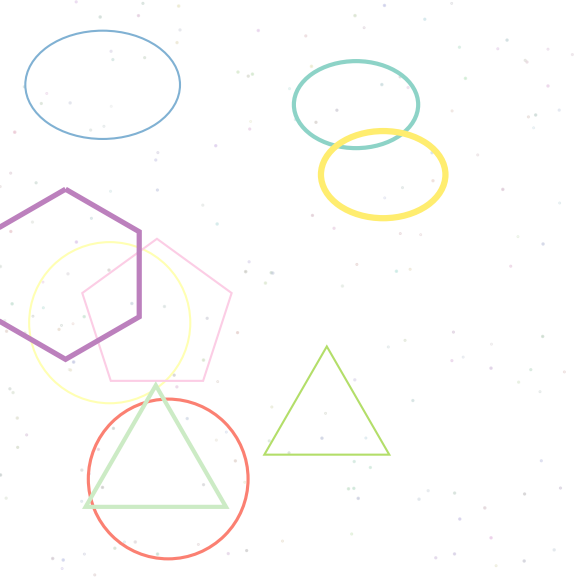[{"shape": "oval", "thickness": 2, "radius": 0.54, "center": [0.617, 0.818]}, {"shape": "circle", "thickness": 1, "radius": 0.7, "center": [0.19, 0.44]}, {"shape": "circle", "thickness": 1.5, "radius": 0.69, "center": [0.291, 0.17]}, {"shape": "oval", "thickness": 1, "radius": 0.67, "center": [0.178, 0.852]}, {"shape": "triangle", "thickness": 1, "radius": 0.62, "center": [0.566, 0.274]}, {"shape": "pentagon", "thickness": 1, "radius": 0.68, "center": [0.272, 0.45]}, {"shape": "hexagon", "thickness": 2.5, "radius": 0.74, "center": [0.114, 0.524]}, {"shape": "triangle", "thickness": 2, "radius": 0.7, "center": [0.27, 0.192]}, {"shape": "oval", "thickness": 3, "radius": 0.54, "center": [0.664, 0.697]}]